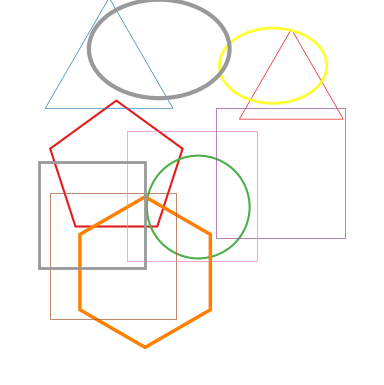[{"shape": "triangle", "thickness": 0.5, "radius": 0.78, "center": [0.757, 0.768]}, {"shape": "pentagon", "thickness": 1.5, "radius": 0.9, "center": [0.302, 0.558]}, {"shape": "triangle", "thickness": 0.5, "radius": 0.96, "center": [0.283, 0.814]}, {"shape": "circle", "thickness": 1.5, "radius": 0.67, "center": [0.515, 0.462]}, {"shape": "square", "thickness": 0.5, "radius": 0.84, "center": [0.729, 0.551]}, {"shape": "hexagon", "thickness": 2.5, "radius": 0.98, "center": [0.377, 0.293]}, {"shape": "oval", "thickness": 2, "radius": 0.7, "center": [0.709, 0.829]}, {"shape": "square", "thickness": 0.5, "radius": 0.82, "center": [0.294, 0.334]}, {"shape": "square", "thickness": 0.5, "radius": 0.84, "center": [0.5, 0.49]}, {"shape": "square", "thickness": 2, "radius": 0.69, "center": [0.239, 0.442]}, {"shape": "oval", "thickness": 3, "radius": 0.91, "center": [0.414, 0.873]}]